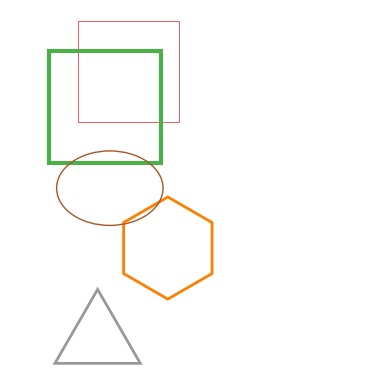[{"shape": "square", "thickness": 0.5, "radius": 0.66, "center": [0.333, 0.815]}, {"shape": "square", "thickness": 3, "radius": 0.72, "center": [0.273, 0.723]}, {"shape": "hexagon", "thickness": 2, "radius": 0.66, "center": [0.436, 0.356]}, {"shape": "oval", "thickness": 1, "radius": 0.69, "center": [0.285, 0.511]}, {"shape": "triangle", "thickness": 2, "radius": 0.64, "center": [0.254, 0.12]}]